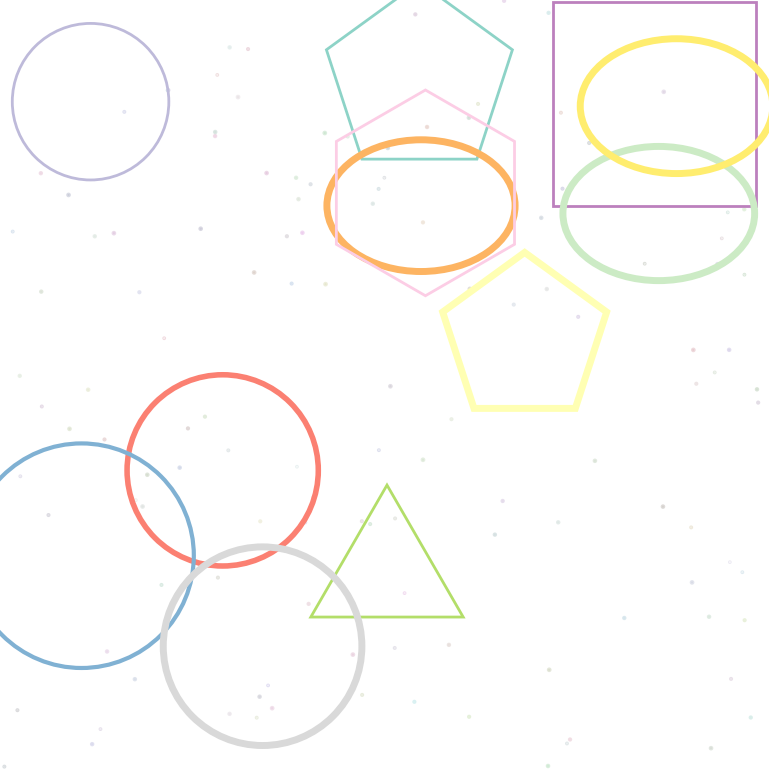[{"shape": "pentagon", "thickness": 1, "radius": 0.63, "center": [0.545, 0.896]}, {"shape": "pentagon", "thickness": 2.5, "radius": 0.56, "center": [0.681, 0.56]}, {"shape": "circle", "thickness": 1, "radius": 0.51, "center": [0.118, 0.868]}, {"shape": "circle", "thickness": 2, "radius": 0.62, "center": [0.289, 0.389]}, {"shape": "circle", "thickness": 1.5, "radius": 0.73, "center": [0.106, 0.278]}, {"shape": "oval", "thickness": 2.5, "radius": 0.61, "center": [0.547, 0.733]}, {"shape": "triangle", "thickness": 1, "radius": 0.57, "center": [0.503, 0.256]}, {"shape": "hexagon", "thickness": 1, "radius": 0.67, "center": [0.553, 0.75]}, {"shape": "circle", "thickness": 2.5, "radius": 0.64, "center": [0.341, 0.161]}, {"shape": "square", "thickness": 1, "radius": 0.66, "center": [0.85, 0.865]}, {"shape": "oval", "thickness": 2.5, "radius": 0.62, "center": [0.856, 0.723]}, {"shape": "oval", "thickness": 2.5, "radius": 0.63, "center": [0.879, 0.862]}]